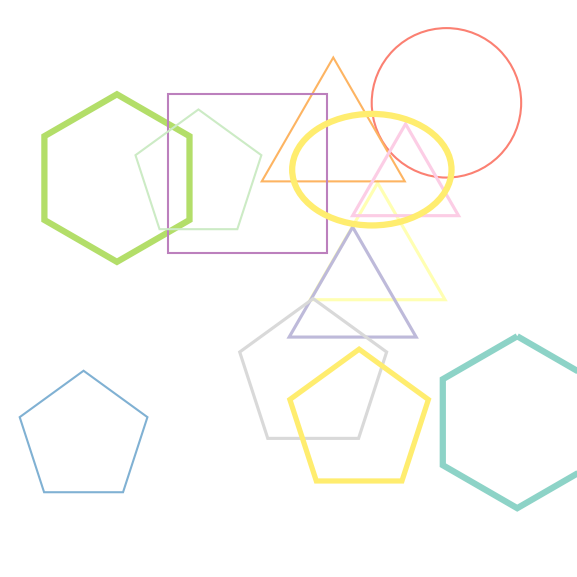[{"shape": "hexagon", "thickness": 3, "radius": 0.74, "center": [0.896, 0.268]}, {"shape": "triangle", "thickness": 1.5, "radius": 0.67, "center": [0.654, 0.548]}, {"shape": "triangle", "thickness": 1.5, "radius": 0.63, "center": [0.611, 0.479]}, {"shape": "circle", "thickness": 1, "radius": 0.65, "center": [0.773, 0.821]}, {"shape": "pentagon", "thickness": 1, "radius": 0.58, "center": [0.145, 0.241]}, {"shape": "triangle", "thickness": 1, "radius": 0.71, "center": [0.577, 0.757]}, {"shape": "hexagon", "thickness": 3, "radius": 0.73, "center": [0.203, 0.691]}, {"shape": "triangle", "thickness": 1.5, "radius": 0.53, "center": [0.702, 0.679]}, {"shape": "pentagon", "thickness": 1.5, "radius": 0.67, "center": [0.542, 0.348]}, {"shape": "square", "thickness": 1, "radius": 0.69, "center": [0.429, 0.699]}, {"shape": "pentagon", "thickness": 1, "radius": 0.57, "center": [0.344, 0.695]}, {"shape": "pentagon", "thickness": 2.5, "radius": 0.63, "center": [0.622, 0.268]}, {"shape": "oval", "thickness": 3, "radius": 0.69, "center": [0.644, 0.705]}]